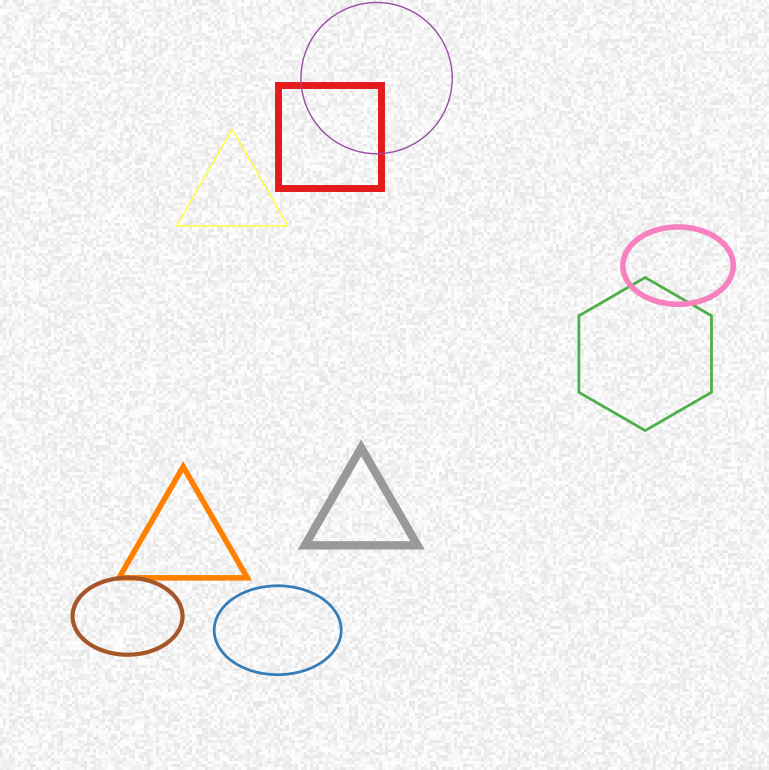[{"shape": "square", "thickness": 2.5, "radius": 0.33, "center": [0.428, 0.823]}, {"shape": "oval", "thickness": 1, "radius": 0.41, "center": [0.361, 0.182]}, {"shape": "hexagon", "thickness": 1, "radius": 0.5, "center": [0.838, 0.54]}, {"shape": "circle", "thickness": 0.5, "radius": 0.49, "center": [0.489, 0.899]}, {"shape": "triangle", "thickness": 2, "radius": 0.48, "center": [0.238, 0.298]}, {"shape": "triangle", "thickness": 0.5, "radius": 0.42, "center": [0.302, 0.748]}, {"shape": "oval", "thickness": 1.5, "radius": 0.36, "center": [0.166, 0.2]}, {"shape": "oval", "thickness": 2, "radius": 0.36, "center": [0.881, 0.655]}, {"shape": "triangle", "thickness": 3, "radius": 0.42, "center": [0.469, 0.334]}]